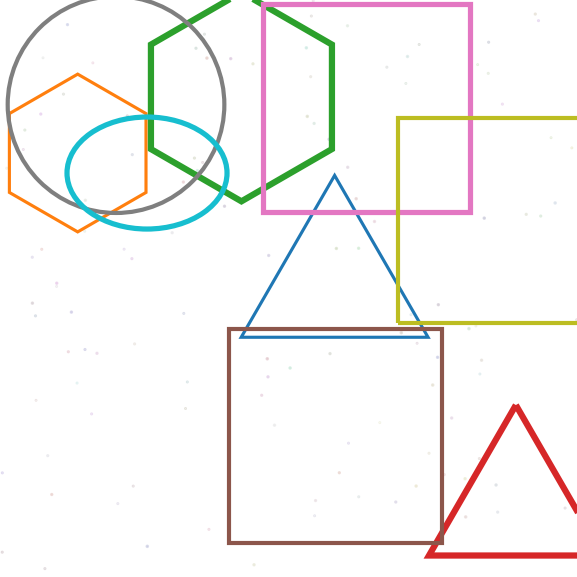[{"shape": "triangle", "thickness": 1.5, "radius": 0.93, "center": [0.579, 0.509]}, {"shape": "hexagon", "thickness": 1.5, "radius": 0.68, "center": [0.135, 0.734]}, {"shape": "hexagon", "thickness": 3, "radius": 0.9, "center": [0.418, 0.831]}, {"shape": "triangle", "thickness": 3, "radius": 0.87, "center": [0.893, 0.124]}, {"shape": "square", "thickness": 2, "radius": 0.92, "center": [0.581, 0.244]}, {"shape": "square", "thickness": 2.5, "radius": 0.9, "center": [0.634, 0.812]}, {"shape": "circle", "thickness": 2, "radius": 0.94, "center": [0.201, 0.818]}, {"shape": "square", "thickness": 2, "radius": 0.89, "center": [0.868, 0.617]}, {"shape": "oval", "thickness": 2.5, "radius": 0.69, "center": [0.255, 0.7]}]